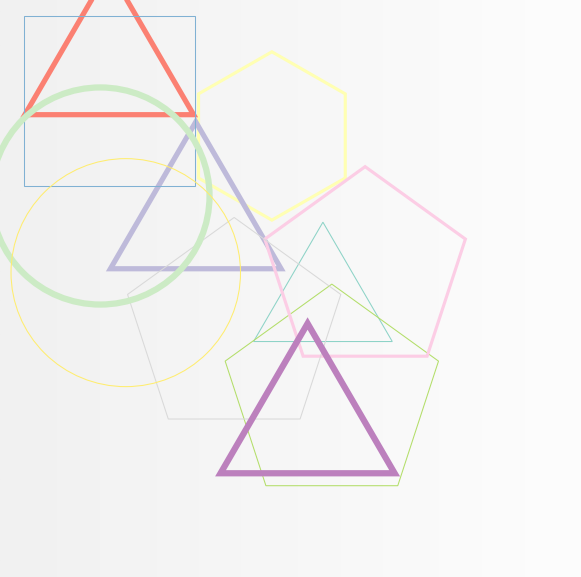[{"shape": "triangle", "thickness": 0.5, "radius": 0.69, "center": [0.556, 0.477]}, {"shape": "hexagon", "thickness": 1.5, "radius": 0.73, "center": [0.468, 0.764]}, {"shape": "triangle", "thickness": 2.5, "radius": 0.85, "center": [0.337, 0.619]}, {"shape": "triangle", "thickness": 2.5, "radius": 0.84, "center": [0.188, 0.884]}, {"shape": "square", "thickness": 0.5, "radius": 0.73, "center": [0.189, 0.824]}, {"shape": "pentagon", "thickness": 0.5, "radius": 0.96, "center": [0.571, 0.314]}, {"shape": "pentagon", "thickness": 1.5, "radius": 0.91, "center": [0.628, 0.529]}, {"shape": "pentagon", "thickness": 0.5, "radius": 0.96, "center": [0.403, 0.43]}, {"shape": "triangle", "thickness": 3, "radius": 0.86, "center": [0.529, 0.266]}, {"shape": "circle", "thickness": 3, "radius": 0.94, "center": [0.173, 0.66]}, {"shape": "circle", "thickness": 0.5, "radius": 0.99, "center": [0.216, 0.527]}]